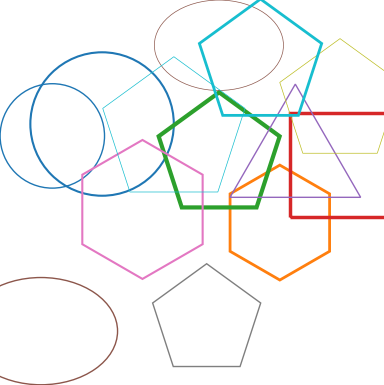[{"shape": "circle", "thickness": 1.5, "radius": 0.93, "center": [0.265, 0.678]}, {"shape": "circle", "thickness": 1, "radius": 0.68, "center": [0.136, 0.647]}, {"shape": "hexagon", "thickness": 2, "radius": 0.75, "center": [0.727, 0.422]}, {"shape": "pentagon", "thickness": 3, "radius": 0.83, "center": [0.569, 0.595]}, {"shape": "square", "thickness": 2.5, "radius": 0.68, "center": [0.888, 0.571]}, {"shape": "triangle", "thickness": 1, "radius": 0.98, "center": [0.767, 0.585]}, {"shape": "oval", "thickness": 0.5, "radius": 0.84, "center": [0.569, 0.882]}, {"shape": "oval", "thickness": 1, "radius": 0.99, "center": [0.106, 0.14]}, {"shape": "hexagon", "thickness": 1.5, "radius": 0.9, "center": [0.37, 0.456]}, {"shape": "pentagon", "thickness": 1, "radius": 0.74, "center": [0.537, 0.167]}, {"shape": "pentagon", "thickness": 0.5, "radius": 0.82, "center": [0.883, 0.735]}, {"shape": "pentagon", "thickness": 0.5, "radius": 0.97, "center": [0.452, 0.658]}, {"shape": "pentagon", "thickness": 2, "radius": 0.83, "center": [0.677, 0.835]}]